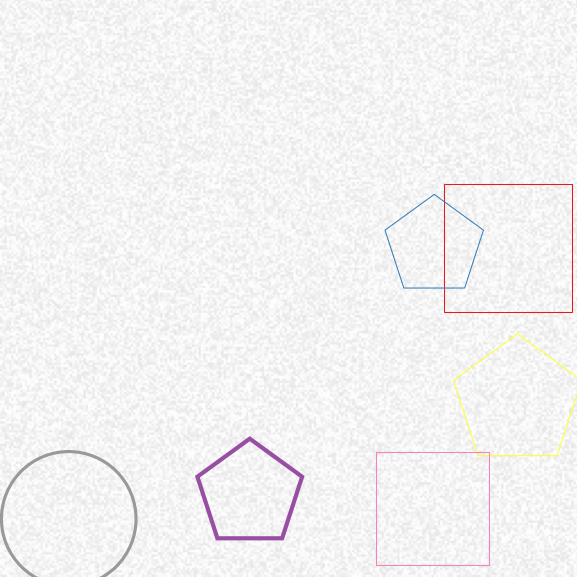[{"shape": "square", "thickness": 0.5, "radius": 0.56, "center": [0.88, 0.569]}, {"shape": "pentagon", "thickness": 0.5, "radius": 0.45, "center": [0.752, 0.573]}, {"shape": "pentagon", "thickness": 2, "radius": 0.48, "center": [0.432, 0.144]}, {"shape": "pentagon", "thickness": 0.5, "radius": 0.58, "center": [0.896, 0.304]}, {"shape": "square", "thickness": 0.5, "radius": 0.49, "center": [0.749, 0.119]}, {"shape": "circle", "thickness": 1.5, "radius": 0.58, "center": [0.119, 0.101]}]